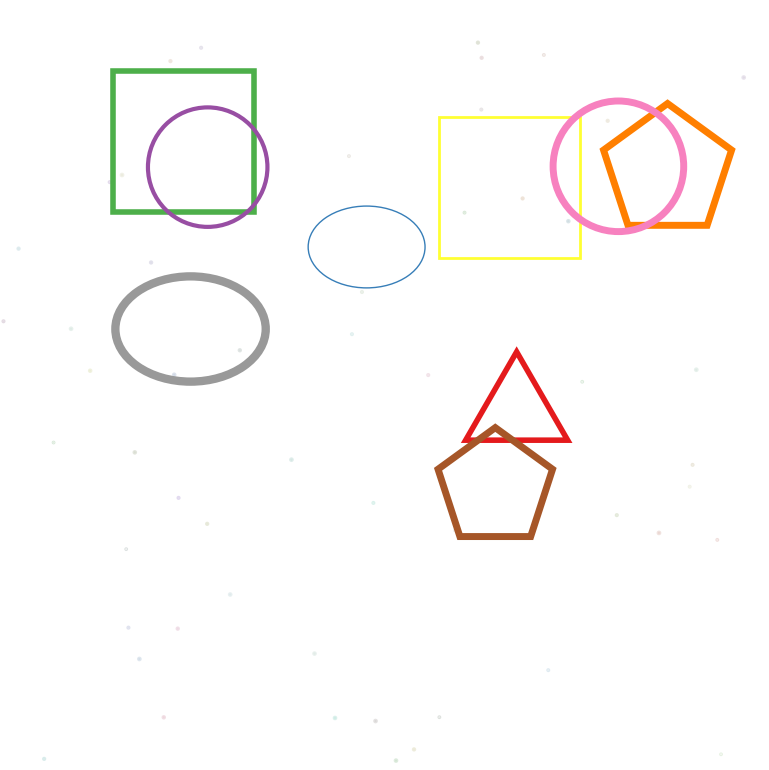[{"shape": "triangle", "thickness": 2, "radius": 0.38, "center": [0.671, 0.467]}, {"shape": "oval", "thickness": 0.5, "radius": 0.38, "center": [0.476, 0.679]}, {"shape": "square", "thickness": 2, "radius": 0.46, "center": [0.238, 0.816]}, {"shape": "circle", "thickness": 1.5, "radius": 0.39, "center": [0.27, 0.783]}, {"shape": "pentagon", "thickness": 2.5, "radius": 0.44, "center": [0.867, 0.778]}, {"shape": "square", "thickness": 1, "radius": 0.46, "center": [0.662, 0.757]}, {"shape": "pentagon", "thickness": 2.5, "radius": 0.39, "center": [0.643, 0.366]}, {"shape": "circle", "thickness": 2.5, "radius": 0.42, "center": [0.803, 0.784]}, {"shape": "oval", "thickness": 3, "radius": 0.49, "center": [0.247, 0.573]}]